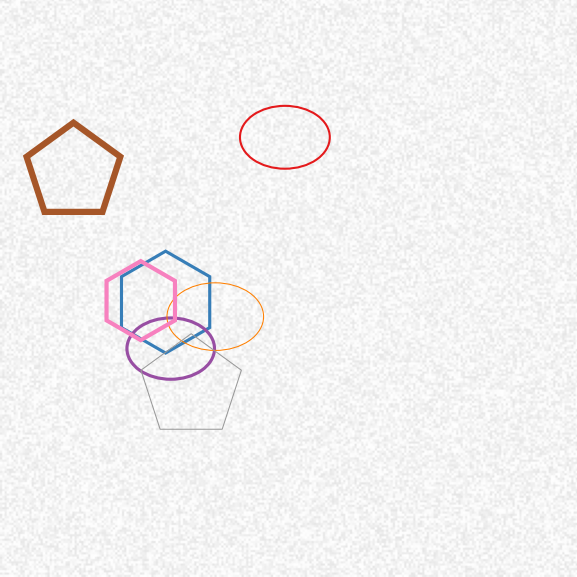[{"shape": "oval", "thickness": 1, "radius": 0.39, "center": [0.493, 0.761]}, {"shape": "hexagon", "thickness": 1.5, "radius": 0.44, "center": [0.287, 0.476]}, {"shape": "oval", "thickness": 1.5, "radius": 0.38, "center": [0.296, 0.395]}, {"shape": "oval", "thickness": 0.5, "radius": 0.42, "center": [0.373, 0.451]}, {"shape": "pentagon", "thickness": 3, "radius": 0.43, "center": [0.127, 0.701]}, {"shape": "hexagon", "thickness": 2, "radius": 0.34, "center": [0.244, 0.479]}, {"shape": "pentagon", "thickness": 0.5, "radius": 0.46, "center": [0.331, 0.33]}]